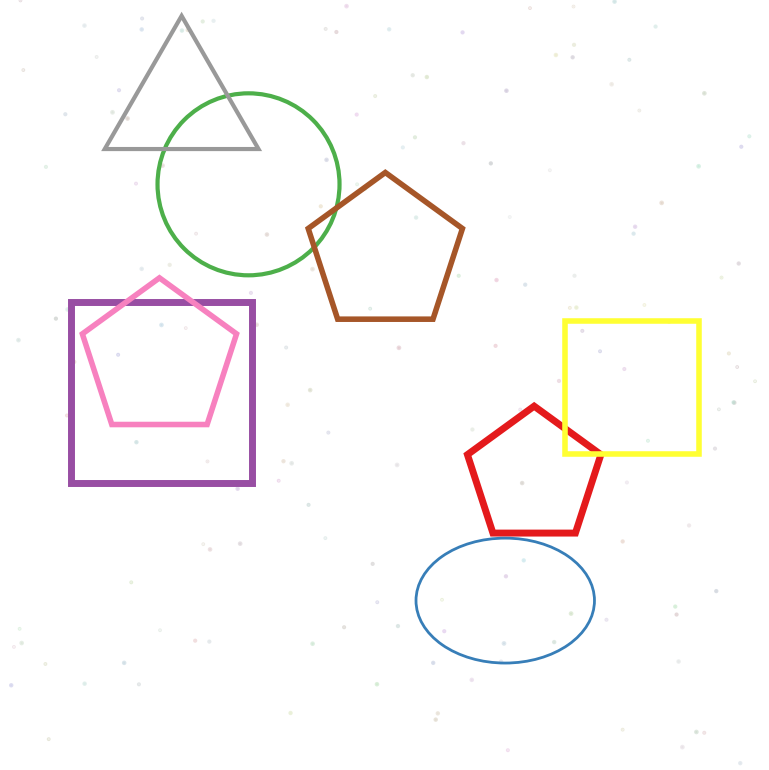[{"shape": "pentagon", "thickness": 2.5, "radius": 0.46, "center": [0.694, 0.381]}, {"shape": "oval", "thickness": 1, "radius": 0.58, "center": [0.656, 0.22]}, {"shape": "circle", "thickness": 1.5, "radius": 0.59, "center": [0.323, 0.761]}, {"shape": "square", "thickness": 2.5, "radius": 0.59, "center": [0.21, 0.49]}, {"shape": "square", "thickness": 2, "radius": 0.43, "center": [0.821, 0.497]}, {"shape": "pentagon", "thickness": 2, "radius": 0.53, "center": [0.5, 0.671]}, {"shape": "pentagon", "thickness": 2, "radius": 0.53, "center": [0.207, 0.534]}, {"shape": "triangle", "thickness": 1.5, "radius": 0.58, "center": [0.236, 0.864]}]